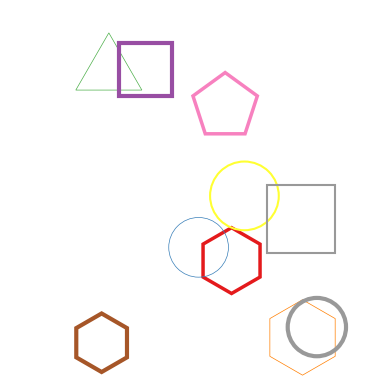[{"shape": "hexagon", "thickness": 2.5, "radius": 0.43, "center": [0.601, 0.323]}, {"shape": "circle", "thickness": 0.5, "radius": 0.39, "center": [0.516, 0.358]}, {"shape": "triangle", "thickness": 0.5, "radius": 0.5, "center": [0.283, 0.816]}, {"shape": "square", "thickness": 3, "radius": 0.34, "center": [0.377, 0.819]}, {"shape": "hexagon", "thickness": 0.5, "radius": 0.49, "center": [0.786, 0.124]}, {"shape": "circle", "thickness": 1.5, "radius": 0.45, "center": [0.635, 0.491]}, {"shape": "hexagon", "thickness": 3, "radius": 0.38, "center": [0.264, 0.11]}, {"shape": "pentagon", "thickness": 2.5, "radius": 0.44, "center": [0.585, 0.724]}, {"shape": "circle", "thickness": 3, "radius": 0.38, "center": [0.823, 0.15]}, {"shape": "square", "thickness": 1.5, "radius": 0.44, "center": [0.782, 0.432]}]